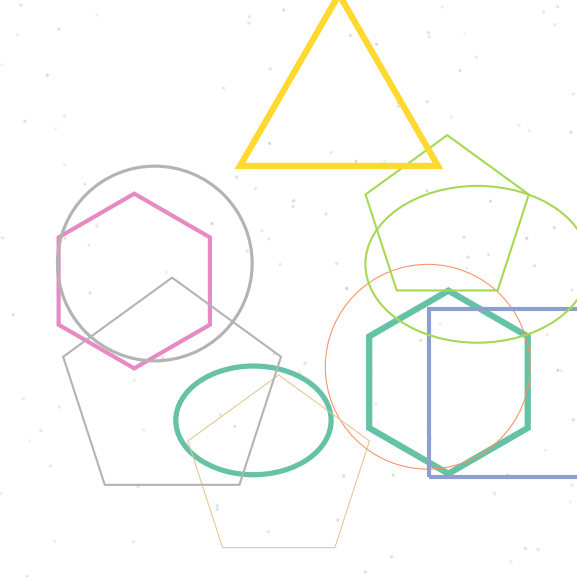[{"shape": "hexagon", "thickness": 3, "radius": 0.79, "center": [0.777, 0.337]}, {"shape": "oval", "thickness": 2.5, "radius": 0.67, "center": [0.439, 0.271]}, {"shape": "circle", "thickness": 0.5, "radius": 0.89, "center": [0.741, 0.364]}, {"shape": "square", "thickness": 2, "radius": 0.73, "center": [0.888, 0.318]}, {"shape": "hexagon", "thickness": 2, "radius": 0.76, "center": [0.232, 0.512]}, {"shape": "oval", "thickness": 1, "radius": 0.97, "center": [0.827, 0.541]}, {"shape": "pentagon", "thickness": 1, "radius": 0.74, "center": [0.774, 0.616]}, {"shape": "triangle", "thickness": 3, "radius": 0.99, "center": [0.587, 0.811]}, {"shape": "pentagon", "thickness": 0.5, "radius": 0.83, "center": [0.483, 0.184]}, {"shape": "circle", "thickness": 1.5, "radius": 0.84, "center": [0.268, 0.543]}, {"shape": "pentagon", "thickness": 1, "radius": 0.99, "center": [0.298, 0.32]}]